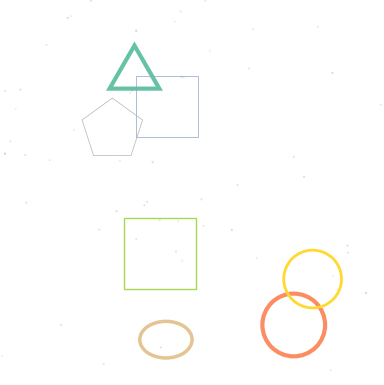[{"shape": "triangle", "thickness": 3, "radius": 0.37, "center": [0.349, 0.807]}, {"shape": "circle", "thickness": 3, "radius": 0.41, "center": [0.763, 0.156]}, {"shape": "square", "thickness": 0.5, "radius": 0.4, "center": [0.433, 0.724]}, {"shape": "square", "thickness": 1, "radius": 0.46, "center": [0.415, 0.341]}, {"shape": "circle", "thickness": 2, "radius": 0.38, "center": [0.812, 0.275]}, {"shape": "oval", "thickness": 2.5, "radius": 0.34, "center": [0.431, 0.118]}, {"shape": "pentagon", "thickness": 0.5, "radius": 0.41, "center": [0.292, 0.663]}]